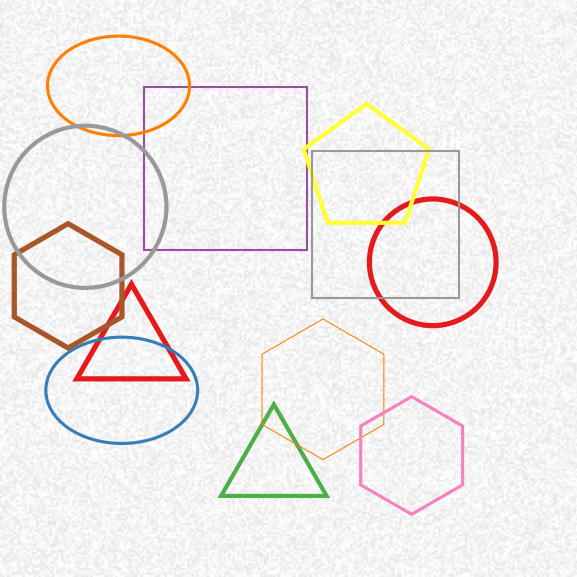[{"shape": "circle", "thickness": 2.5, "radius": 0.55, "center": [0.749, 0.545]}, {"shape": "triangle", "thickness": 2.5, "radius": 0.55, "center": [0.228, 0.398]}, {"shape": "oval", "thickness": 1.5, "radius": 0.66, "center": [0.211, 0.323]}, {"shape": "triangle", "thickness": 2, "radius": 0.53, "center": [0.474, 0.193]}, {"shape": "square", "thickness": 1, "radius": 0.71, "center": [0.39, 0.708]}, {"shape": "hexagon", "thickness": 0.5, "radius": 0.61, "center": [0.559, 0.325]}, {"shape": "oval", "thickness": 1.5, "radius": 0.62, "center": [0.205, 0.85]}, {"shape": "pentagon", "thickness": 2, "radius": 0.57, "center": [0.634, 0.706]}, {"shape": "hexagon", "thickness": 2.5, "radius": 0.54, "center": [0.118, 0.504]}, {"shape": "hexagon", "thickness": 1.5, "radius": 0.51, "center": [0.713, 0.21]}, {"shape": "square", "thickness": 1, "radius": 0.64, "center": [0.668, 0.61]}, {"shape": "circle", "thickness": 2, "radius": 0.7, "center": [0.148, 0.641]}]